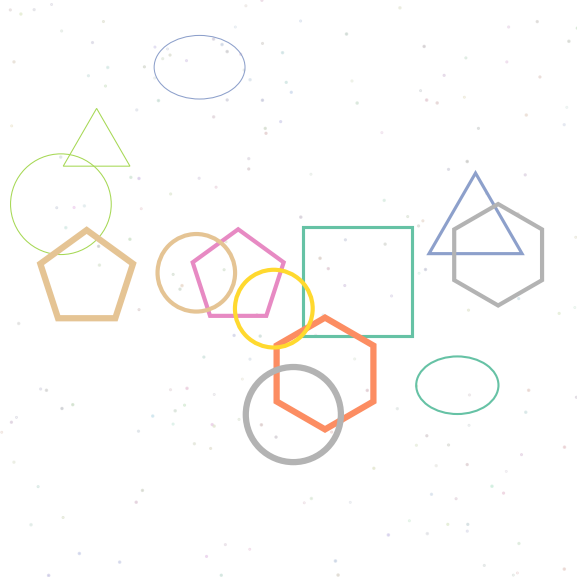[{"shape": "square", "thickness": 1.5, "radius": 0.47, "center": [0.619, 0.512]}, {"shape": "oval", "thickness": 1, "radius": 0.36, "center": [0.792, 0.332]}, {"shape": "hexagon", "thickness": 3, "radius": 0.48, "center": [0.563, 0.352]}, {"shape": "triangle", "thickness": 1.5, "radius": 0.47, "center": [0.823, 0.606]}, {"shape": "oval", "thickness": 0.5, "radius": 0.39, "center": [0.346, 0.883]}, {"shape": "pentagon", "thickness": 2, "radius": 0.41, "center": [0.412, 0.519]}, {"shape": "triangle", "thickness": 0.5, "radius": 0.33, "center": [0.167, 0.745]}, {"shape": "circle", "thickness": 0.5, "radius": 0.44, "center": [0.105, 0.646]}, {"shape": "circle", "thickness": 2, "radius": 0.34, "center": [0.474, 0.465]}, {"shape": "pentagon", "thickness": 3, "radius": 0.42, "center": [0.15, 0.516]}, {"shape": "circle", "thickness": 2, "radius": 0.34, "center": [0.34, 0.527]}, {"shape": "circle", "thickness": 3, "radius": 0.41, "center": [0.508, 0.281]}, {"shape": "hexagon", "thickness": 2, "radius": 0.44, "center": [0.863, 0.558]}]